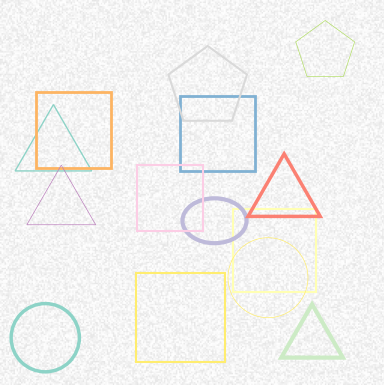[{"shape": "triangle", "thickness": 1, "radius": 0.57, "center": [0.139, 0.613]}, {"shape": "circle", "thickness": 2.5, "radius": 0.44, "center": [0.118, 0.123]}, {"shape": "square", "thickness": 1.5, "radius": 0.54, "center": [0.712, 0.348]}, {"shape": "oval", "thickness": 3, "radius": 0.42, "center": [0.557, 0.427]}, {"shape": "triangle", "thickness": 2.5, "radius": 0.54, "center": [0.738, 0.492]}, {"shape": "square", "thickness": 2, "radius": 0.49, "center": [0.565, 0.653]}, {"shape": "square", "thickness": 2, "radius": 0.49, "center": [0.19, 0.662]}, {"shape": "pentagon", "thickness": 0.5, "radius": 0.4, "center": [0.845, 0.866]}, {"shape": "square", "thickness": 1.5, "radius": 0.43, "center": [0.443, 0.484]}, {"shape": "pentagon", "thickness": 1.5, "radius": 0.54, "center": [0.54, 0.773]}, {"shape": "triangle", "thickness": 0.5, "radius": 0.52, "center": [0.159, 0.468]}, {"shape": "triangle", "thickness": 3, "radius": 0.46, "center": [0.811, 0.117]}, {"shape": "square", "thickness": 1.5, "radius": 0.58, "center": [0.47, 0.174]}, {"shape": "circle", "thickness": 0.5, "radius": 0.52, "center": [0.696, 0.279]}]